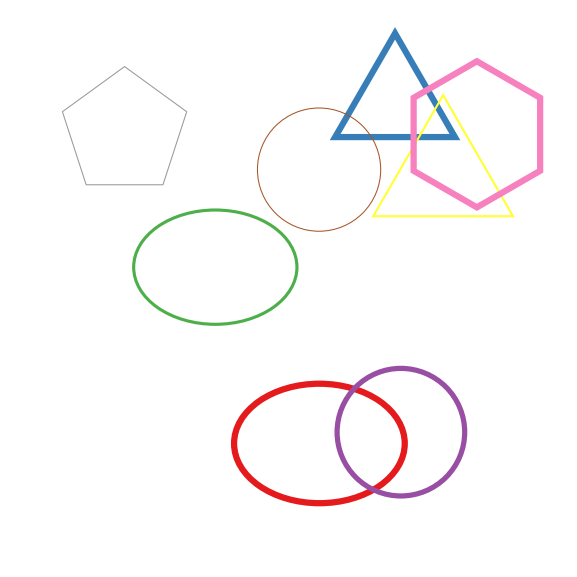[{"shape": "oval", "thickness": 3, "radius": 0.74, "center": [0.553, 0.231]}, {"shape": "triangle", "thickness": 3, "radius": 0.6, "center": [0.684, 0.822]}, {"shape": "oval", "thickness": 1.5, "radius": 0.71, "center": [0.373, 0.537]}, {"shape": "circle", "thickness": 2.5, "radius": 0.55, "center": [0.694, 0.251]}, {"shape": "triangle", "thickness": 1, "radius": 0.7, "center": [0.767, 0.695]}, {"shape": "circle", "thickness": 0.5, "radius": 0.53, "center": [0.553, 0.705]}, {"shape": "hexagon", "thickness": 3, "radius": 0.63, "center": [0.826, 0.767]}, {"shape": "pentagon", "thickness": 0.5, "radius": 0.57, "center": [0.216, 0.771]}]